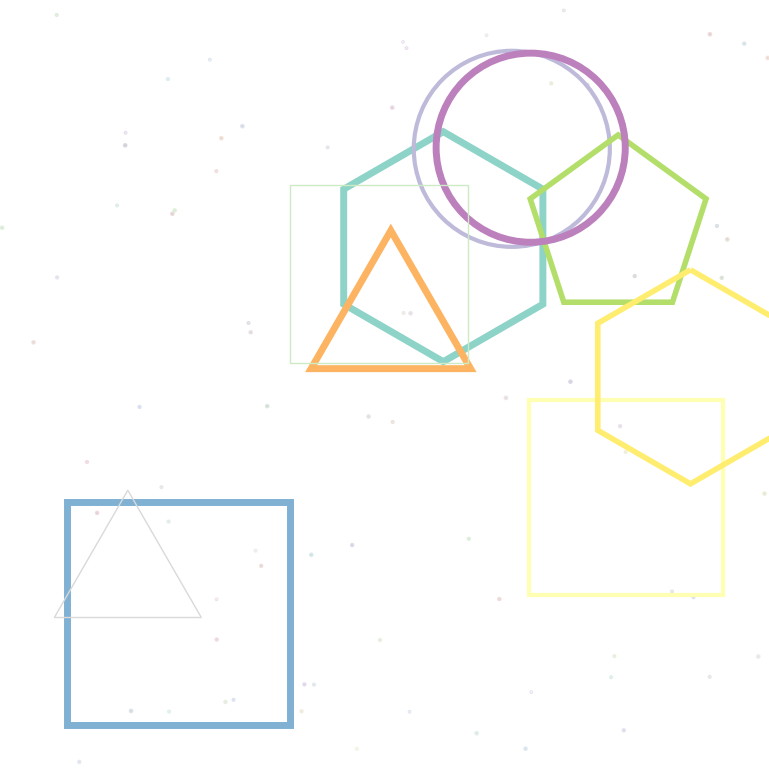[{"shape": "hexagon", "thickness": 2.5, "radius": 0.75, "center": [0.576, 0.68]}, {"shape": "square", "thickness": 1.5, "radius": 0.63, "center": [0.813, 0.353]}, {"shape": "circle", "thickness": 1.5, "radius": 0.64, "center": [0.665, 0.807]}, {"shape": "square", "thickness": 2.5, "radius": 0.72, "center": [0.232, 0.203]}, {"shape": "triangle", "thickness": 2.5, "radius": 0.6, "center": [0.508, 0.581]}, {"shape": "pentagon", "thickness": 2, "radius": 0.6, "center": [0.803, 0.705]}, {"shape": "triangle", "thickness": 0.5, "radius": 0.55, "center": [0.166, 0.253]}, {"shape": "circle", "thickness": 2.5, "radius": 0.61, "center": [0.689, 0.808]}, {"shape": "square", "thickness": 0.5, "radius": 0.58, "center": [0.493, 0.644]}, {"shape": "hexagon", "thickness": 2, "radius": 0.69, "center": [0.897, 0.511]}]